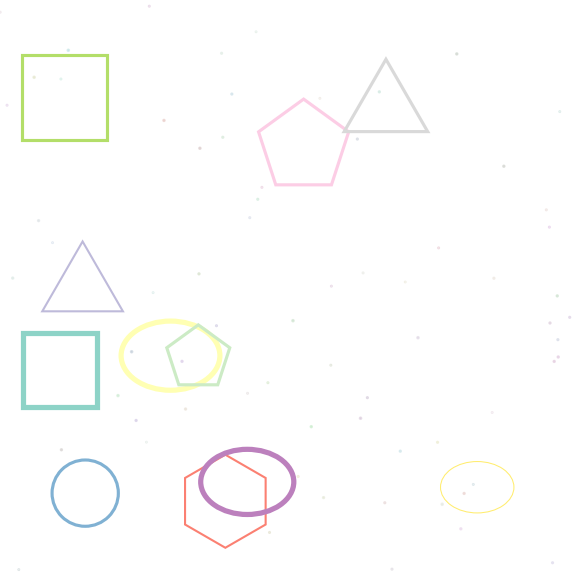[{"shape": "square", "thickness": 2.5, "radius": 0.32, "center": [0.105, 0.359]}, {"shape": "oval", "thickness": 2.5, "radius": 0.43, "center": [0.295, 0.383]}, {"shape": "triangle", "thickness": 1, "radius": 0.4, "center": [0.143, 0.5]}, {"shape": "hexagon", "thickness": 1, "radius": 0.4, "center": [0.39, 0.131]}, {"shape": "circle", "thickness": 1.5, "radius": 0.29, "center": [0.148, 0.145]}, {"shape": "square", "thickness": 1.5, "radius": 0.37, "center": [0.112, 0.83]}, {"shape": "pentagon", "thickness": 1.5, "radius": 0.41, "center": [0.526, 0.745]}, {"shape": "triangle", "thickness": 1.5, "radius": 0.42, "center": [0.668, 0.813]}, {"shape": "oval", "thickness": 2.5, "radius": 0.4, "center": [0.428, 0.165]}, {"shape": "pentagon", "thickness": 1.5, "radius": 0.29, "center": [0.343, 0.379]}, {"shape": "oval", "thickness": 0.5, "radius": 0.32, "center": [0.826, 0.155]}]